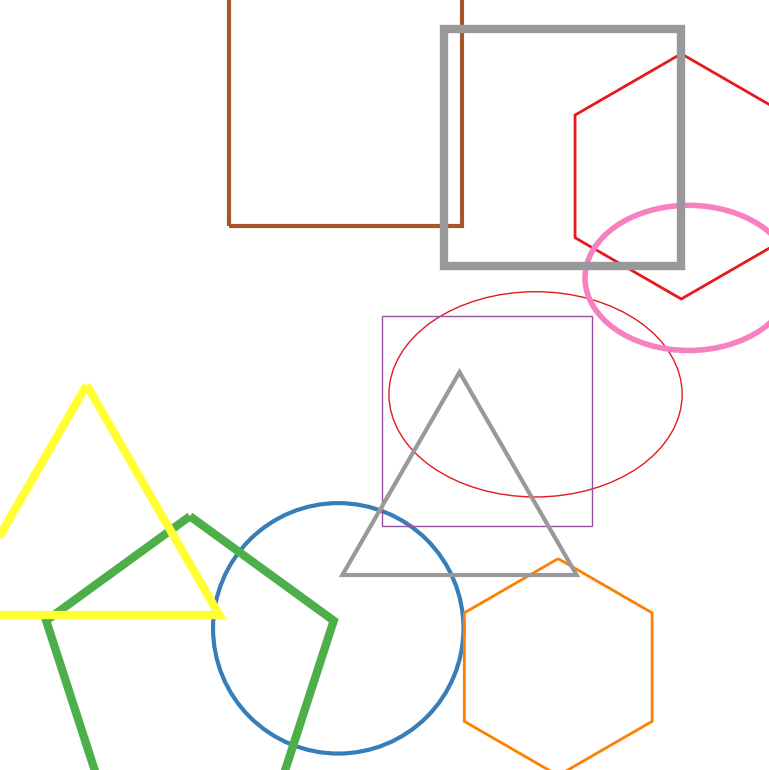[{"shape": "hexagon", "thickness": 1, "radius": 0.8, "center": [0.885, 0.771]}, {"shape": "oval", "thickness": 0.5, "radius": 0.95, "center": [0.696, 0.488]}, {"shape": "circle", "thickness": 1.5, "radius": 0.81, "center": [0.439, 0.184]}, {"shape": "pentagon", "thickness": 3, "radius": 0.98, "center": [0.247, 0.133]}, {"shape": "square", "thickness": 0.5, "radius": 0.68, "center": [0.633, 0.453]}, {"shape": "hexagon", "thickness": 1, "radius": 0.7, "center": [0.725, 0.134]}, {"shape": "triangle", "thickness": 3, "radius": 0.99, "center": [0.113, 0.301]}, {"shape": "square", "thickness": 1.5, "radius": 0.76, "center": [0.448, 0.858]}, {"shape": "oval", "thickness": 2, "radius": 0.67, "center": [0.894, 0.639]}, {"shape": "square", "thickness": 3, "radius": 0.77, "center": [0.73, 0.808]}, {"shape": "triangle", "thickness": 1.5, "radius": 0.88, "center": [0.597, 0.341]}]